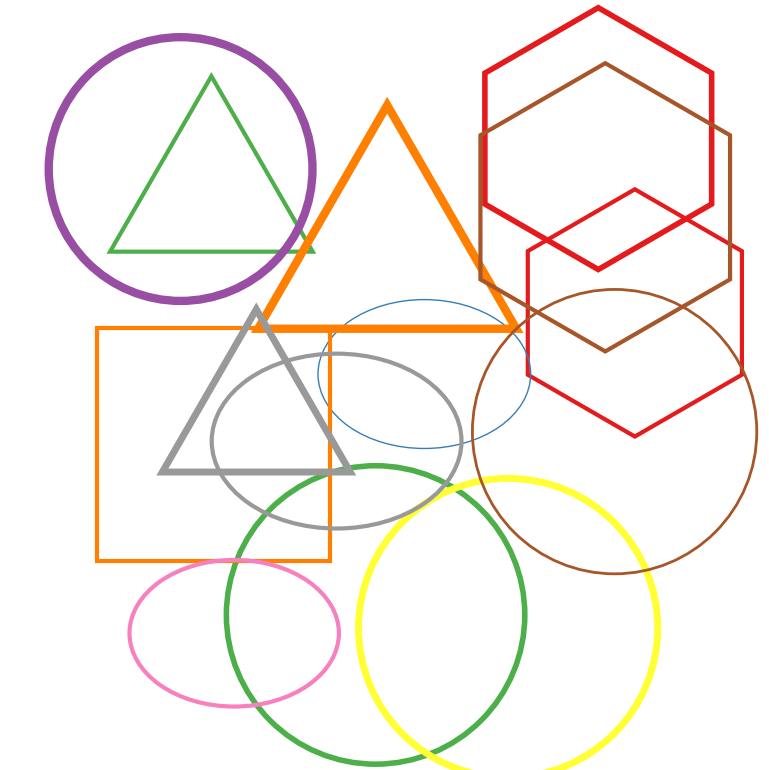[{"shape": "hexagon", "thickness": 1.5, "radius": 0.8, "center": [0.824, 0.594]}, {"shape": "hexagon", "thickness": 2, "radius": 0.85, "center": [0.777, 0.82]}, {"shape": "oval", "thickness": 0.5, "radius": 0.69, "center": [0.551, 0.514]}, {"shape": "circle", "thickness": 2, "radius": 0.97, "center": [0.488, 0.201]}, {"shape": "triangle", "thickness": 1.5, "radius": 0.76, "center": [0.275, 0.749]}, {"shape": "circle", "thickness": 3, "radius": 0.86, "center": [0.235, 0.78]}, {"shape": "square", "thickness": 1.5, "radius": 0.76, "center": [0.277, 0.423]}, {"shape": "triangle", "thickness": 3, "radius": 0.97, "center": [0.503, 0.67]}, {"shape": "circle", "thickness": 2.5, "radius": 0.97, "center": [0.66, 0.184]}, {"shape": "hexagon", "thickness": 1.5, "radius": 0.94, "center": [0.786, 0.731]}, {"shape": "circle", "thickness": 1, "radius": 0.92, "center": [0.798, 0.439]}, {"shape": "oval", "thickness": 1.5, "radius": 0.68, "center": [0.304, 0.178]}, {"shape": "triangle", "thickness": 2.5, "radius": 0.7, "center": [0.333, 0.457]}, {"shape": "oval", "thickness": 1.5, "radius": 0.81, "center": [0.437, 0.427]}]